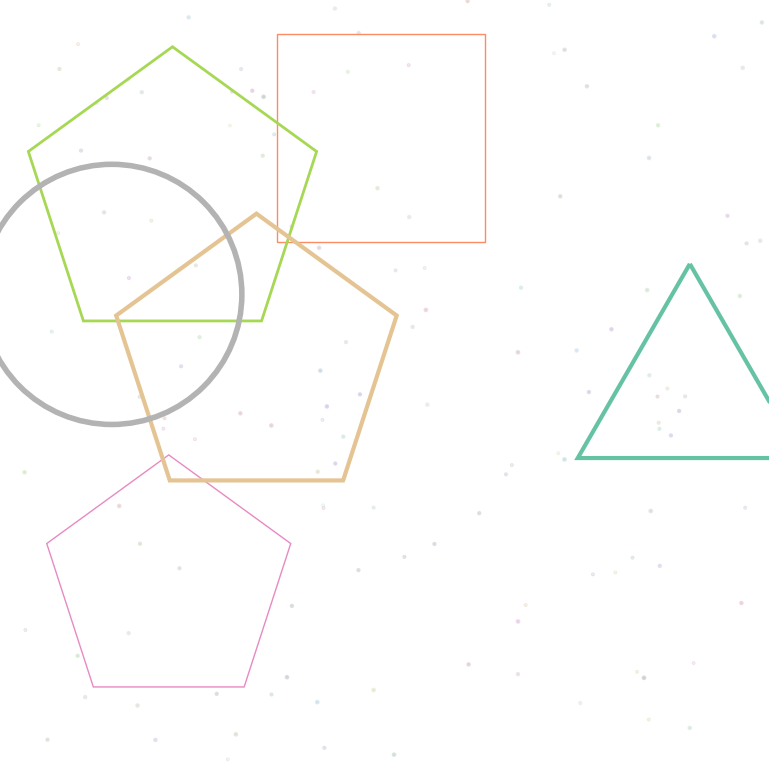[{"shape": "triangle", "thickness": 1.5, "radius": 0.84, "center": [0.896, 0.489]}, {"shape": "square", "thickness": 0.5, "radius": 0.68, "center": [0.494, 0.82]}, {"shape": "pentagon", "thickness": 0.5, "radius": 0.83, "center": [0.219, 0.243]}, {"shape": "pentagon", "thickness": 1, "radius": 0.98, "center": [0.224, 0.742]}, {"shape": "pentagon", "thickness": 1.5, "radius": 0.96, "center": [0.333, 0.531]}, {"shape": "circle", "thickness": 2, "radius": 0.84, "center": [0.145, 0.618]}]